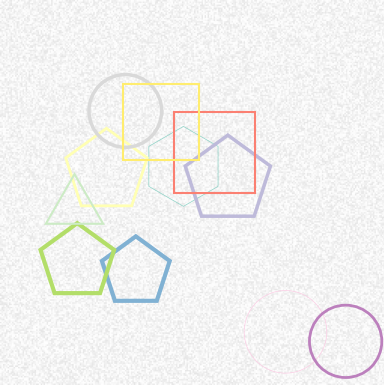[{"shape": "hexagon", "thickness": 0.5, "radius": 0.52, "center": [0.476, 0.568]}, {"shape": "pentagon", "thickness": 2, "radius": 0.56, "center": [0.277, 0.555]}, {"shape": "pentagon", "thickness": 2.5, "radius": 0.58, "center": [0.592, 0.533]}, {"shape": "square", "thickness": 1.5, "radius": 0.53, "center": [0.557, 0.604]}, {"shape": "pentagon", "thickness": 3, "radius": 0.46, "center": [0.353, 0.294]}, {"shape": "pentagon", "thickness": 3, "radius": 0.5, "center": [0.201, 0.32]}, {"shape": "circle", "thickness": 0.5, "radius": 0.54, "center": [0.741, 0.138]}, {"shape": "circle", "thickness": 2.5, "radius": 0.47, "center": [0.325, 0.712]}, {"shape": "circle", "thickness": 2, "radius": 0.47, "center": [0.898, 0.113]}, {"shape": "triangle", "thickness": 1.5, "radius": 0.43, "center": [0.194, 0.462]}, {"shape": "square", "thickness": 1.5, "radius": 0.49, "center": [0.417, 0.684]}]